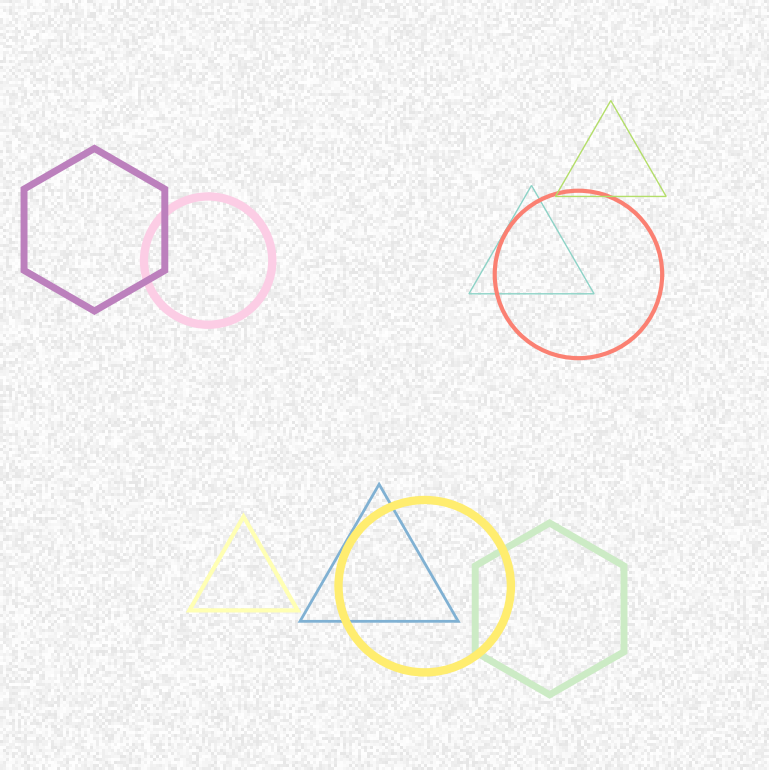[{"shape": "triangle", "thickness": 0.5, "radius": 0.47, "center": [0.69, 0.665]}, {"shape": "triangle", "thickness": 1.5, "radius": 0.41, "center": [0.316, 0.248]}, {"shape": "circle", "thickness": 1.5, "radius": 0.54, "center": [0.751, 0.644]}, {"shape": "triangle", "thickness": 1, "radius": 0.59, "center": [0.492, 0.252]}, {"shape": "triangle", "thickness": 0.5, "radius": 0.42, "center": [0.793, 0.786]}, {"shape": "circle", "thickness": 3, "radius": 0.42, "center": [0.27, 0.662]}, {"shape": "hexagon", "thickness": 2.5, "radius": 0.53, "center": [0.123, 0.702]}, {"shape": "hexagon", "thickness": 2.5, "radius": 0.56, "center": [0.714, 0.209]}, {"shape": "circle", "thickness": 3, "radius": 0.56, "center": [0.552, 0.239]}]